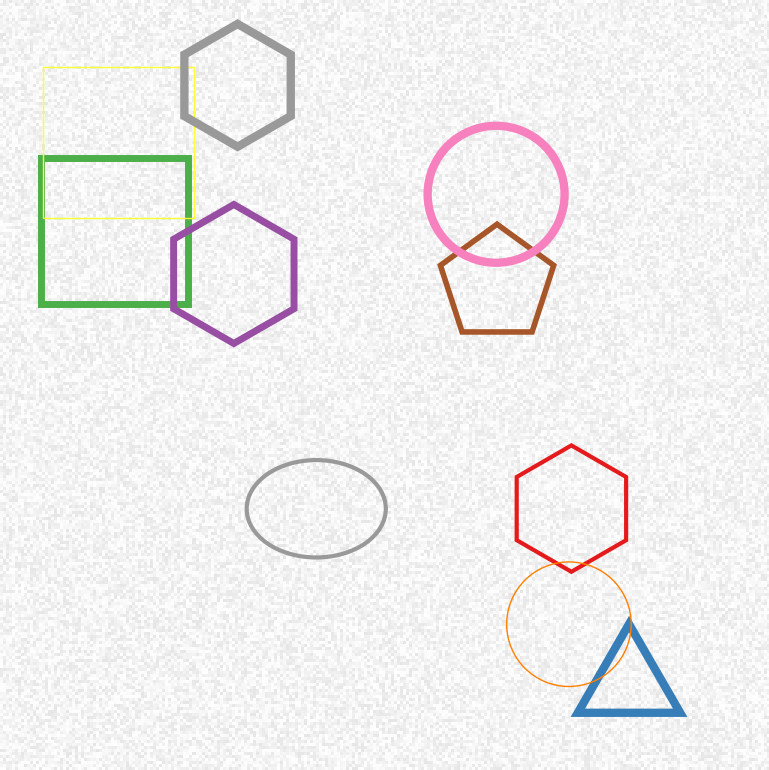[{"shape": "hexagon", "thickness": 1.5, "radius": 0.41, "center": [0.742, 0.339]}, {"shape": "triangle", "thickness": 3, "radius": 0.38, "center": [0.817, 0.113]}, {"shape": "square", "thickness": 2.5, "radius": 0.48, "center": [0.149, 0.7]}, {"shape": "hexagon", "thickness": 2.5, "radius": 0.45, "center": [0.304, 0.644]}, {"shape": "circle", "thickness": 0.5, "radius": 0.4, "center": [0.739, 0.189]}, {"shape": "square", "thickness": 0.5, "radius": 0.49, "center": [0.154, 0.815]}, {"shape": "pentagon", "thickness": 2, "radius": 0.39, "center": [0.646, 0.631]}, {"shape": "circle", "thickness": 3, "radius": 0.44, "center": [0.644, 0.748]}, {"shape": "hexagon", "thickness": 3, "radius": 0.4, "center": [0.309, 0.889]}, {"shape": "oval", "thickness": 1.5, "radius": 0.45, "center": [0.411, 0.339]}]